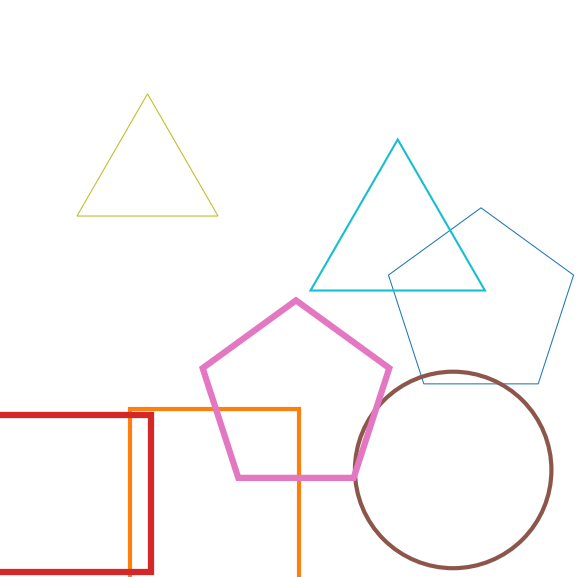[{"shape": "pentagon", "thickness": 0.5, "radius": 0.84, "center": [0.833, 0.471]}, {"shape": "square", "thickness": 2, "radius": 0.73, "center": [0.371, 0.144]}, {"shape": "square", "thickness": 3, "radius": 0.68, "center": [0.125, 0.144]}, {"shape": "circle", "thickness": 2, "radius": 0.85, "center": [0.785, 0.185]}, {"shape": "pentagon", "thickness": 3, "radius": 0.85, "center": [0.513, 0.309]}, {"shape": "triangle", "thickness": 0.5, "radius": 0.71, "center": [0.255, 0.696]}, {"shape": "triangle", "thickness": 1, "radius": 0.87, "center": [0.689, 0.583]}]